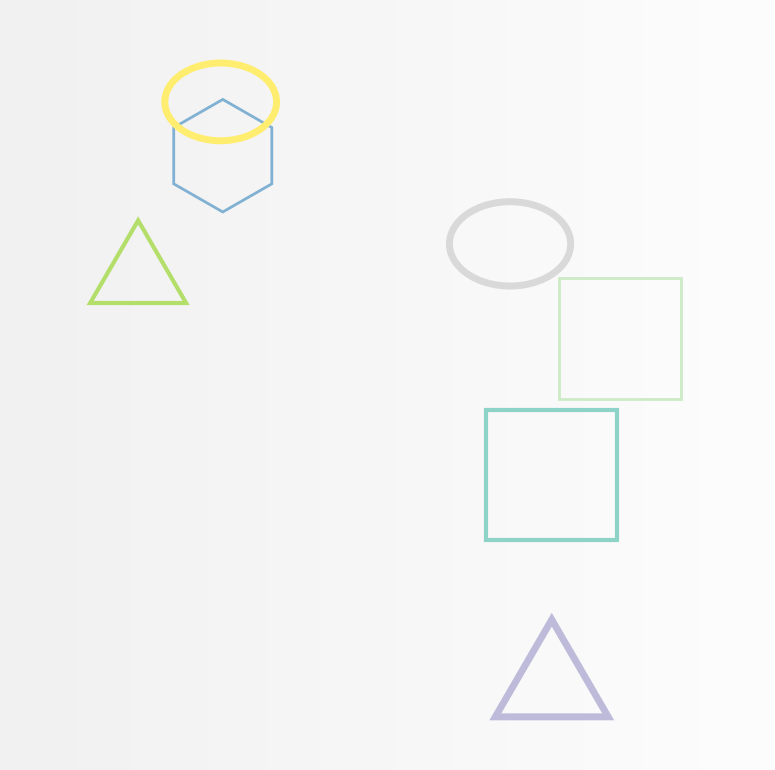[{"shape": "square", "thickness": 1.5, "radius": 0.42, "center": [0.712, 0.383]}, {"shape": "triangle", "thickness": 2.5, "radius": 0.42, "center": [0.712, 0.111]}, {"shape": "hexagon", "thickness": 1, "radius": 0.37, "center": [0.287, 0.798]}, {"shape": "triangle", "thickness": 1.5, "radius": 0.36, "center": [0.178, 0.642]}, {"shape": "oval", "thickness": 2.5, "radius": 0.39, "center": [0.658, 0.683]}, {"shape": "square", "thickness": 1, "radius": 0.39, "center": [0.8, 0.56]}, {"shape": "oval", "thickness": 2.5, "radius": 0.36, "center": [0.285, 0.868]}]